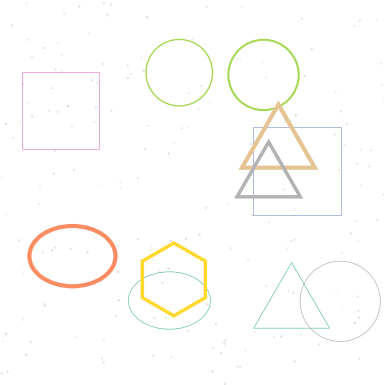[{"shape": "oval", "thickness": 0.5, "radius": 0.53, "center": [0.44, 0.219]}, {"shape": "triangle", "thickness": 0.5, "radius": 0.57, "center": [0.757, 0.204]}, {"shape": "oval", "thickness": 3, "radius": 0.56, "center": [0.188, 0.335]}, {"shape": "square", "thickness": 0.5, "radius": 0.57, "center": [0.771, 0.556]}, {"shape": "square", "thickness": 0.5, "radius": 0.5, "center": [0.157, 0.713]}, {"shape": "circle", "thickness": 1, "radius": 0.43, "center": [0.466, 0.811]}, {"shape": "circle", "thickness": 1.5, "radius": 0.46, "center": [0.685, 0.805]}, {"shape": "hexagon", "thickness": 2.5, "radius": 0.47, "center": [0.452, 0.274]}, {"shape": "triangle", "thickness": 3, "radius": 0.55, "center": [0.723, 0.619]}, {"shape": "triangle", "thickness": 2.5, "radius": 0.47, "center": [0.698, 0.536]}, {"shape": "circle", "thickness": 0.5, "radius": 0.52, "center": [0.884, 0.217]}]